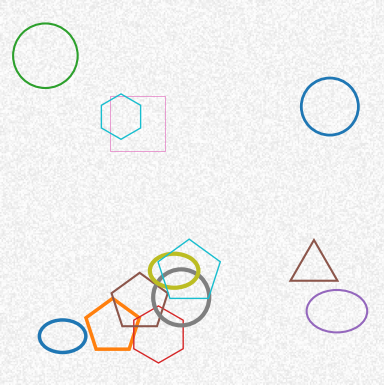[{"shape": "oval", "thickness": 2.5, "radius": 0.3, "center": [0.163, 0.127]}, {"shape": "circle", "thickness": 2, "radius": 0.37, "center": [0.857, 0.723]}, {"shape": "pentagon", "thickness": 2.5, "radius": 0.36, "center": [0.293, 0.152]}, {"shape": "circle", "thickness": 1.5, "radius": 0.42, "center": [0.118, 0.855]}, {"shape": "hexagon", "thickness": 1, "radius": 0.37, "center": [0.412, 0.131]}, {"shape": "oval", "thickness": 1.5, "radius": 0.39, "center": [0.875, 0.192]}, {"shape": "triangle", "thickness": 1.5, "radius": 0.35, "center": [0.815, 0.306]}, {"shape": "pentagon", "thickness": 1.5, "radius": 0.38, "center": [0.363, 0.215]}, {"shape": "square", "thickness": 0.5, "radius": 0.35, "center": [0.358, 0.679]}, {"shape": "circle", "thickness": 3, "radius": 0.36, "center": [0.471, 0.228]}, {"shape": "oval", "thickness": 3, "radius": 0.32, "center": [0.452, 0.297]}, {"shape": "hexagon", "thickness": 1, "radius": 0.29, "center": [0.314, 0.697]}, {"shape": "pentagon", "thickness": 1, "radius": 0.43, "center": [0.491, 0.294]}]